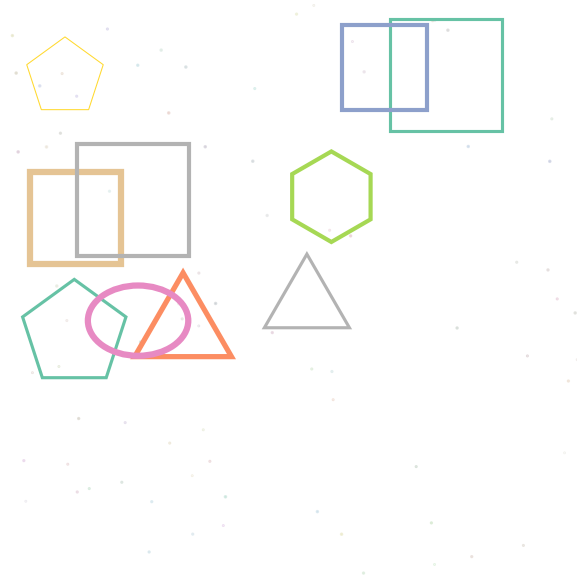[{"shape": "square", "thickness": 1.5, "radius": 0.49, "center": [0.772, 0.869]}, {"shape": "pentagon", "thickness": 1.5, "radius": 0.47, "center": [0.129, 0.421]}, {"shape": "triangle", "thickness": 2.5, "radius": 0.48, "center": [0.317, 0.43]}, {"shape": "square", "thickness": 2, "radius": 0.37, "center": [0.666, 0.882]}, {"shape": "oval", "thickness": 3, "radius": 0.43, "center": [0.239, 0.444]}, {"shape": "hexagon", "thickness": 2, "radius": 0.39, "center": [0.574, 0.659]}, {"shape": "pentagon", "thickness": 0.5, "radius": 0.35, "center": [0.113, 0.866]}, {"shape": "square", "thickness": 3, "radius": 0.39, "center": [0.131, 0.622]}, {"shape": "square", "thickness": 2, "radius": 0.49, "center": [0.23, 0.653]}, {"shape": "triangle", "thickness": 1.5, "radius": 0.43, "center": [0.531, 0.474]}]